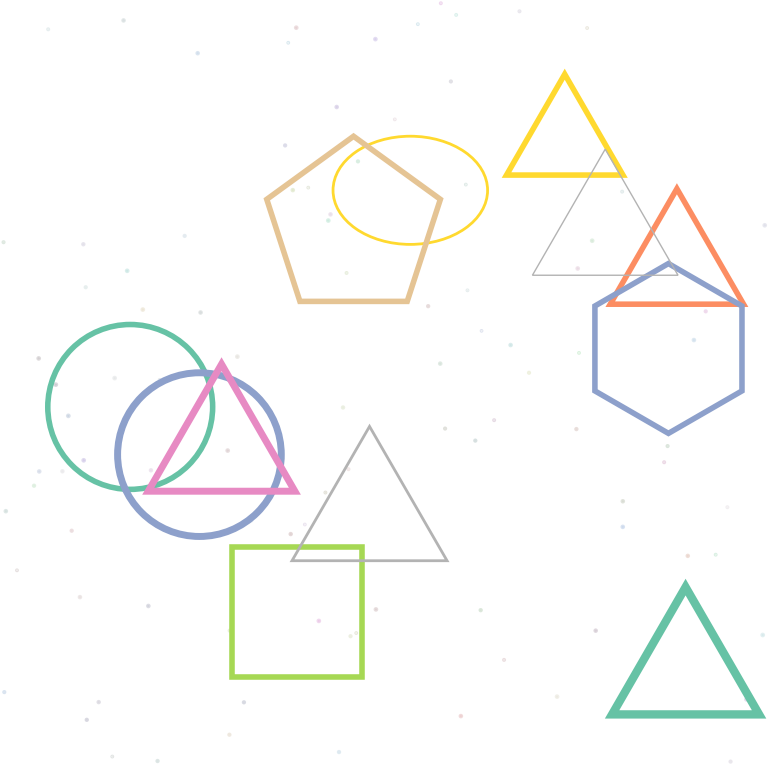[{"shape": "triangle", "thickness": 3, "radius": 0.55, "center": [0.89, 0.127]}, {"shape": "circle", "thickness": 2, "radius": 0.54, "center": [0.169, 0.472]}, {"shape": "triangle", "thickness": 2, "radius": 0.5, "center": [0.879, 0.655]}, {"shape": "circle", "thickness": 2.5, "radius": 0.53, "center": [0.259, 0.41]}, {"shape": "hexagon", "thickness": 2, "radius": 0.55, "center": [0.868, 0.547]}, {"shape": "triangle", "thickness": 2.5, "radius": 0.55, "center": [0.288, 0.417]}, {"shape": "square", "thickness": 2, "radius": 0.42, "center": [0.386, 0.205]}, {"shape": "oval", "thickness": 1, "radius": 0.5, "center": [0.533, 0.753]}, {"shape": "triangle", "thickness": 2, "radius": 0.44, "center": [0.733, 0.816]}, {"shape": "pentagon", "thickness": 2, "radius": 0.59, "center": [0.459, 0.704]}, {"shape": "triangle", "thickness": 1, "radius": 0.58, "center": [0.48, 0.33]}, {"shape": "triangle", "thickness": 0.5, "radius": 0.55, "center": [0.786, 0.697]}]